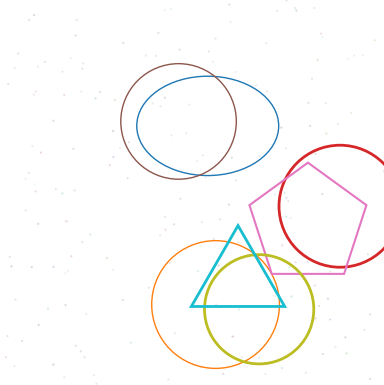[{"shape": "oval", "thickness": 1, "radius": 0.92, "center": [0.54, 0.673]}, {"shape": "circle", "thickness": 1, "radius": 0.83, "center": [0.56, 0.209]}, {"shape": "circle", "thickness": 2, "radius": 0.79, "center": [0.883, 0.464]}, {"shape": "circle", "thickness": 1, "radius": 0.75, "center": [0.464, 0.685]}, {"shape": "pentagon", "thickness": 1.5, "radius": 0.8, "center": [0.8, 0.418]}, {"shape": "circle", "thickness": 2, "radius": 0.71, "center": [0.673, 0.197]}, {"shape": "triangle", "thickness": 2, "radius": 0.7, "center": [0.618, 0.274]}]